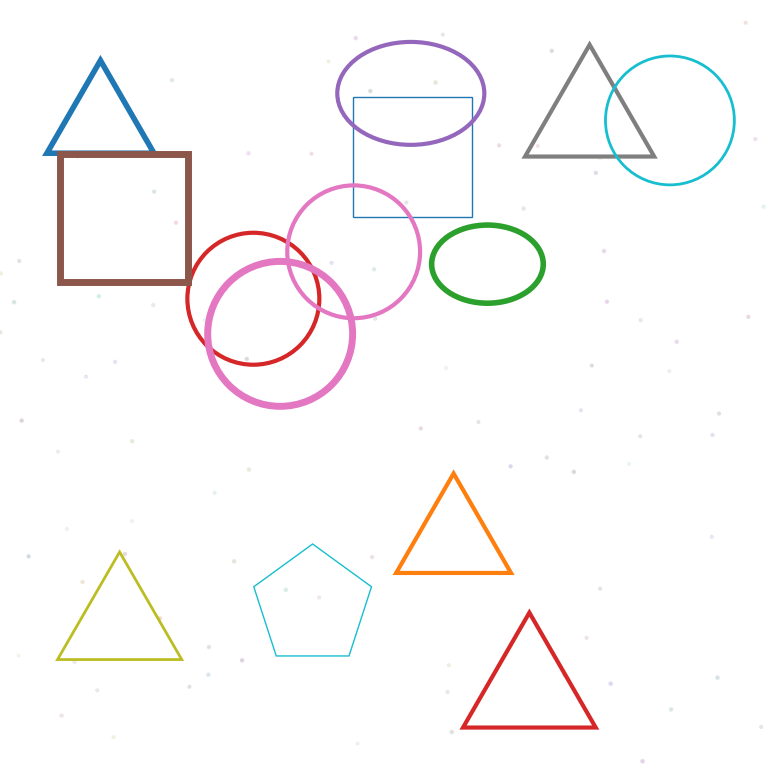[{"shape": "triangle", "thickness": 2, "radius": 0.4, "center": [0.13, 0.841]}, {"shape": "square", "thickness": 0.5, "radius": 0.39, "center": [0.536, 0.797]}, {"shape": "triangle", "thickness": 1.5, "radius": 0.43, "center": [0.589, 0.299]}, {"shape": "oval", "thickness": 2, "radius": 0.36, "center": [0.633, 0.657]}, {"shape": "triangle", "thickness": 1.5, "radius": 0.5, "center": [0.687, 0.105]}, {"shape": "circle", "thickness": 1.5, "radius": 0.43, "center": [0.329, 0.612]}, {"shape": "oval", "thickness": 1.5, "radius": 0.48, "center": [0.534, 0.879]}, {"shape": "square", "thickness": 2.5, "radius": 0.42, "center": [0.161, 0.717]}, {"shape": "circle", "thickness": 1.5, "radius": 0.43, "center": [0.459, 0.673]}, {"shape": "circle", "thickness": 2.5, "radius": 0.47, "center": [0.364, 0.566]}, {"shape": "triangle", "thickness": 1.5, "radius": 0.48, "center": [0.766, 0.845]}, {"shape": "triangle", "thickness": 1, "radius": 0.47, "center": [0.155, 0.19]}, {"shape": "pentagon", "thickness": 0.5, "radius": 0.4, "center": [0.406, 0.213]}, {"shape": "circle", "thickness": 1, "radius": 0.42, "center": [0.87, 0.844]}]